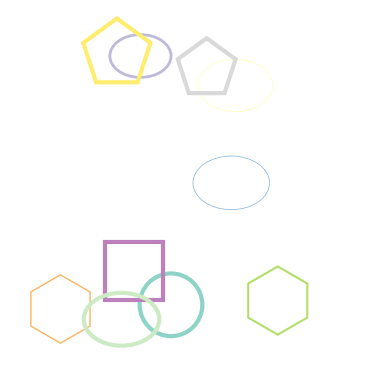[{"shape": "circle", "thickness": 3, "radius": 0.41, "center": [0.444, 0.208]}, {"shape": "oval", "thickness": 0.5, "radius": 0.49, "center": [0.611, 0.778]}, {"shape": "oval", "thickness": 2, "radius": 0.4, "center": [0.365, 0.855]}, {"shape": "oval", "thickness": 0.5, "radius": 0.5, "center": [0.601, 0.525]}, {"shape": "hexagon", "thickness": 1, "radius": 0.44, "center": [0.157, 0.197]}, {"shape": "hexagon", "thickness": 1.5, "radius": 0.44, "center": [0.721, 0.219]}, {"shape": "pentagon", "thickness": 3, "radius": 0.39, "center": [0.537, 0.822]}, {"shape": "square", "thickness": 3, "radius": 0.38, "center": [0.347, 0.296]}, {"shape": "oval", "thickness": 3, "radius": 0.49, "center": [0.316, 0.171]}, {"shape": "pentagon", "thickness": 3, "radius": 0.46, "center": [0.304, 0.86]}]